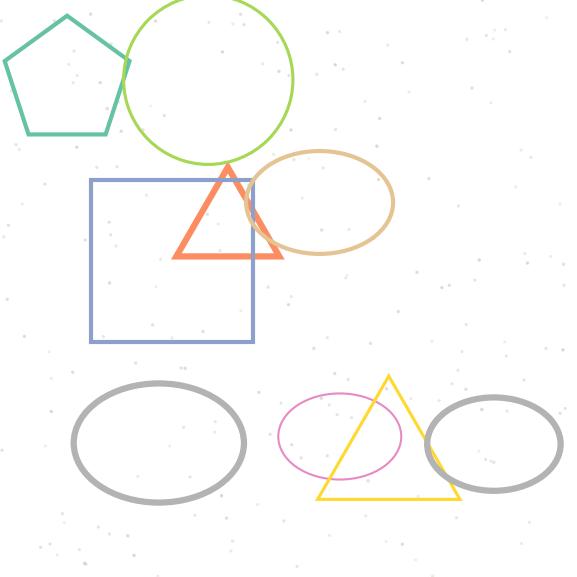[{"shape": "pentagon", "thickness": 2, "radius": 0.57, "center": [0.116, 0.858]}, {"shape": "triangle", "thickness": 3, "radius": 0.51, "center": [0.394, 0.607]}, {"shape": "square", "thickness": 2, "radius": 0.7, "center": [0.298, 0.548]}, {"shape": "oval", "thickness": 1, "radius": 0.53, "center": [0.588, 0.243]}, {"shape": "circle", "thickness": 1.5, "radius": 0.73, "center": [0.361, 0.861]}, {"shape": "triangle", "thickness": 1.5, "radius": 0.71, "center": [0.673, 0.206]}, {"shape": "oval", "thickness": 2, "radius": 0.64, "center": [0.553, 0.649]}, {"shape": "oval", "thickness": 3, "radius": 0.58, "center": [0.855, 0.23]}, {"shape": "oval", "thickness": 3, "radius": 0.74, "center": [0.275, 0.232]}]